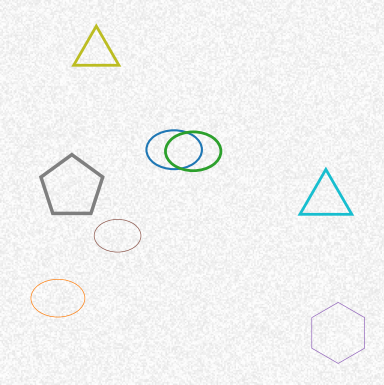[{"shape": "oval", "thickness": 1.5, "radius": 0.36, "center": [0.452, 0.611]}, {"shape": "oval", "thickness": 0.5, "radius": 0.35, "center": [0.15, 0.226]}, {"shape": "oval", "thickness": 2, "radius": 0.36, "center": [0.502, 0.607]}, {"shape": "hexagon", "thickness": 0.5, "radius": 0.4, "center": [0.878, 0.135]}, {"shape": "oval", "thickness": 0.5, "radius": 0.3, "center": [0.305, 0.388]}, {"shape": "pentagon", "thickness": 2.5, "radius": 0.42, "center": [0.187, 0.514]}, {"shape": "triangle", "thickness": 2, "radius": 0.34, "center": [0.25, 0.864]}, {"shape": "triangle", "thickness": 2, "radius": 0.39, "center": [0.846, 0.482]}]